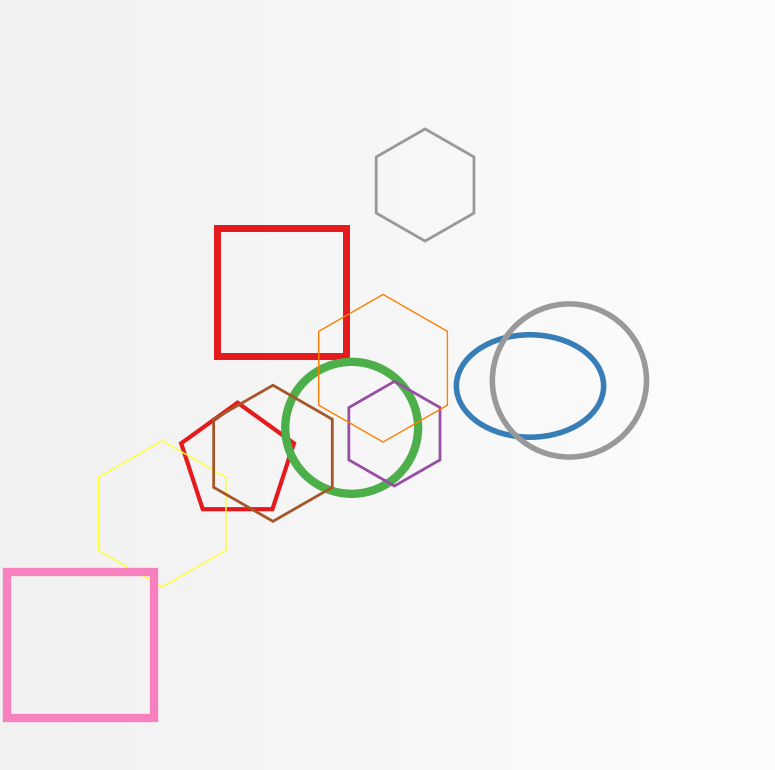[{"shape": "square", "thickness": 2.5, "radius": 0.41, "center": [0.364, 0.62]}, {"shape": "pentagon", "thickness": 1.5, "radius": 0.38, "center": [0.307, 0.401]}, {"shape": "oval", "thickness": 2, "radius": 0.48, "center": [0.684, 0.499]}, {"shape": "circle", "thickness": 3, "radius": 0.43, "center": [0.454, 0.444]}, {"shape": "hexagon", "thickness": 1, "radius": 0.34, "center": [0.509, 0.437]}, {"shape": "hexagon", "thickness": 0.5, "radius": 0.48, "center": [0.494, 0.522]}, {"shape": "hexagon", "thickness": 0.5, "radius": 0.47, "center": [0.209, 0.333]}, {"shape": "hexagon", "thickness": 1, "radius": 0.44, "center": [0.352, 0.411]}, {"shape": "square", "thickness": 3, "radius": 0.47, "center": [0.104, 0.162]}, {"shape": "hexagon", "thickness": 1, "radius": 0.36, "center": [0.549, 0.76]}, {"shape": "circle", "thickness": 2, "radius": 0.5, "center": [0.735, 0.506]}]